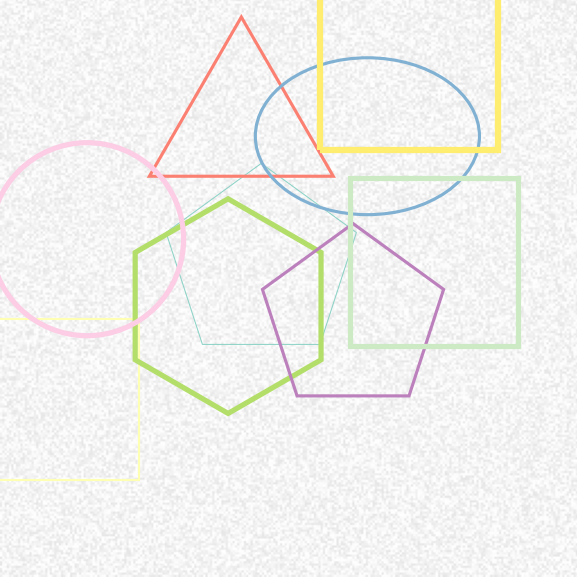[{"shape": "pentagon", "thickness": 0.5, "radius": 0.87, "center": [0.452, 0.543]}, {"shape": "square", "thickness": 1, "radius": 0.7, "center": [0.101, 0.307]}, {"shape": "triangle", "thickness": 1.5, "radius": 0.92, "center": [0.418, 0.786]}, {"shape": "oval", "thickness": 1.5, "radius": 0.97, "center": [0.636, 0.763]}, {"shape": "hexagon", "thickness": 2.5, "radius": 0.93, "center": [0.395, 0.469]}, {"shape": "circle", "thickness": 2.5, "radius": 0.84, "center": [0.151, 0.585]}, {"shape": "pentagon", "thickness": 1.5, "radius": 0.82, "center": [0.611, 0.447]}, {"shape": "square", "thickness": 2.5, "radius": 0.73, "center": [0.751, 0.546]}, {"shape": "square", "thickness": 3, "radius": 0.77, "center": [0.708, 0.893]}]